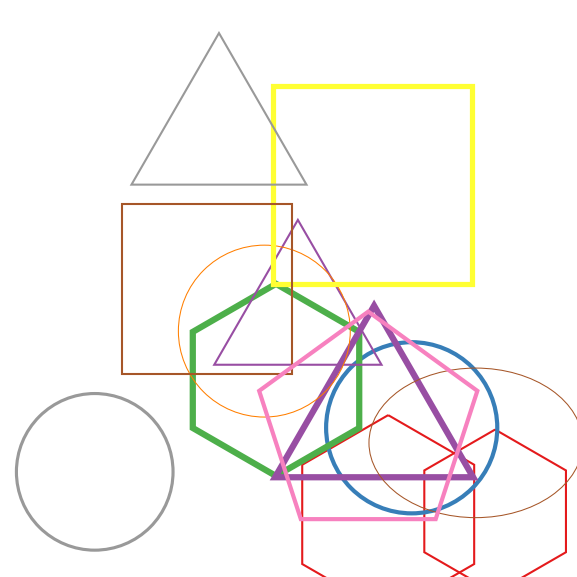[{"shape": "hexagon", "thickness": 1, "radius": 0.86, "center": [0.672, 0.108]}, {"shape": "hexagon", "thickness": 1, "radius": 0.71, "center": [0.857, 0.114]}, {"shape": "circle", "thickness": 2, "radius": 0.74, "center": [0.713, 0.258]}, {"shape": "hexagon", "thickness": 3, "radius": 0.83, "center": [0.478, 0.341]}, {"shape": "triangle", "thickness": 3, "radius": 0.99, "center": [0.648, 0.272]}, {"shape": "triangle", "thickness": 1, "radius": 0.84, "center": [0.516, 0.451]}, {"shape": "circle", "thickness": 0.5, "radius": 0.74, "center": [0.458, 0.426]}, {"shape": "square", "thickness": 2.5, "radius": 0.86, "center": [0.645, 0.679]}, {"shape": "oval", "thickness": 0.5, "radius": 0.92, "center": [0.824, 0.232]}, {"shape": "square", "thickness": 1, "radius": 0.74, "center": [0.358, 0.499]}, {"shape": "pentagon", "thickness": 2, "radius": 0.99, "center": [0.638, 0.261]}, {"shape": "circle", "thickness": 1.5, "radius": 0.68, "center": [0.164, 0.182]}, {"shape": "triangle", "thickness": 1, "radius": 0.87, "center": [0.379, 0.767]}]